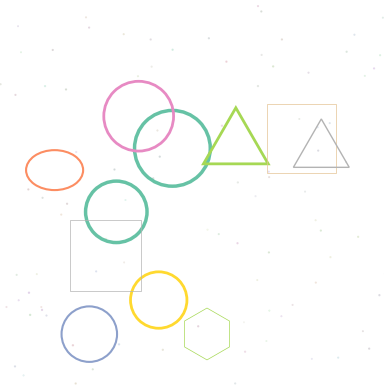[{"shape": "circle", "thickness": 2.5, "radius": 0.49, "center": [0.448, 0.615]}, {"shape": "circle", "thickness": 2.5, "radius": 0.4, "center": [0.302, 0.45]}, {"shape": "oval", "thickness": 1.5, "radius": 0.37, "center": [0.142, 0.558]}, {"shape": "circle", "thickness": 1.5, "radius": 0.36, "center": [0.232, 0.132]}, {"shape": "circle", "thickness": 2, "radius": 0.45, "center": [0.36, 0.698]}, {"shape": "hexagon", "thickness": 0.5, "radius": 0.34, "center": [0.538, 0.133]}, {"shape": "triangle", "thickness": 2, "radius": 0.49, "center": [0.613, 0.623]}, {"shape": "circle", "thickness": 2, "radius": 0.37, "center": [0.412, 0.221]}, {"shape": "square", "thickness": 0.5, "radius": 0.45, "center": [0.783, 0.64]}, {"shape": "triangle", "thickness": 1, "radius": 0.42, "center": [0.835, 0.607]}, {"shape": "square", "thickness": 0.5, "radius": 0.46, "center": [0.274, 0.336]}]